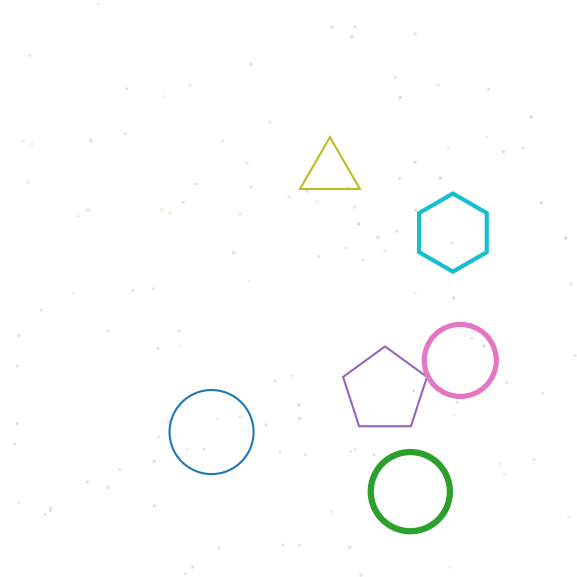[{"shape": "circle", "thickness": 1, "radius": 0.36, "center": [0.366, 0.251]}, {"shape": "circle", "thickness": 3, "radius": 0.34, "center": [0.711, 0.148]}, {"shape": "pentagon", "thickness": 1, "radius": 0.38, "center": [0.667, 0.323]}, {"shape": "circle", "thickness": 2.5, "radius": 0.31, "center": [0.797, 0.375]}, {"shape": "triangle", "thickness": 1, "radius": 0.3, "center": [0.571, 0.702]}, {"shape": "hexagon", "thickness": 2, "radius": 0.34, "center": [0.784, 0.596]}]